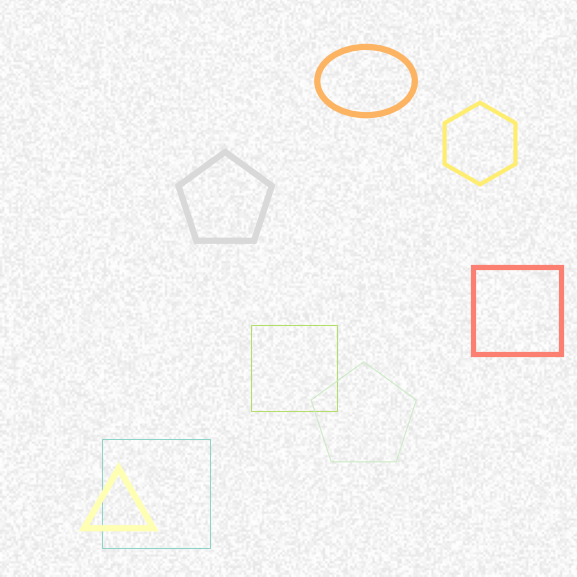[{"shape": "square", "thickness": 0.5, "radius": 0.47, "center": [0.271, 0.145]}, {"shape": "triangle", "thickness": 3, "radius": 0.35, "center": [0.206, 0.119]}, {"shape": "square", "thickness": 2.5, "radius": 0.38, "center": [0.895, 0.461]}, {"shape": "oval", "thickness": 3, "radius": 0.42, "center": [0.634, 0.859]}, {"shape": "square", "thickness": 0.5, "radius": 0.37, "center": [0.51, 0.362]}, {"shape": "pentagon", "thickness": 3, "radius": 0.43, "center": [0.39, 0.651]}, {"shape": "pentagon", "thickness": 0.5, "radius": 0.48, "center": [0.63, 0.277]}, {"shape": "hexagon", "thickness": 2, "radius": 0.35, "center": [0.831, 0.751]}]